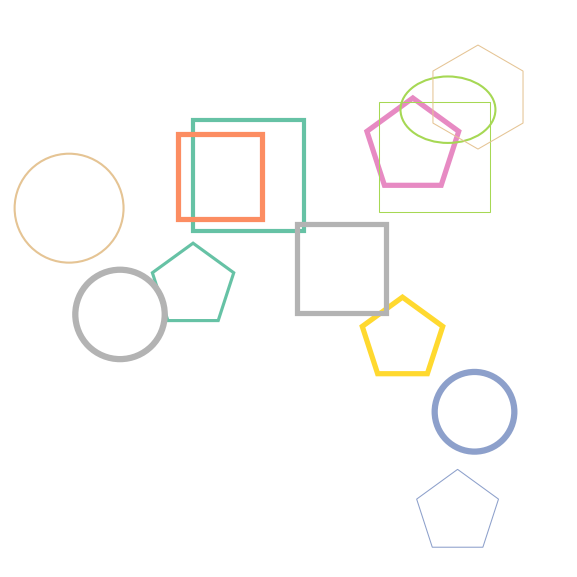[{"shape": "square", "thickness": 2, "radius": 0.48, "center": [0.431, 0.696]}, {"shape": "pentagon", "thickness": 1.5, "radius": 0.37, "center": [0.334, 0.504]}, {"shape": "square", "thickness": 2.5, "radius": 0.37, "center": [0.381, 0.694]}, {"shape": "circle", "thickness": 3, "radius": 0.34, "center": [0.822, 0.286]}, {"shape": "pentagon", "thickness": 0.5, "radius": 0.37, "center": [0.792, 0.112]}, {"shape": "pentagon", "thickness": 2.5, "radius": 0.42, "center": [0.715, 0.746]}, {"shape": "oval", "thickness": 1, "radius": 0.41, "center": [0.776, 0.809]}, {"shape": "square", "thickness": 0.5, "radius": 0.48, "center": [0.752, 0.727]}, {"shape": "pentagon", "thickness": 2.5, "radius": 0.37, "center": [0.697, 0.411]}, {"shape": "circle", "thickness": 1, "radius": 0.47, "center": [0.12, 0.639]}, {"shape": "hexagon", "thickness": 0.5, "radius": 0.45, "center": [0.828, 0.831]}, {"shape": "circle", "thickness": 3, "radius": 0.39, "center": [0.208, 0.455]}, {"shape": "square", "thickness": 2.5, "radius": 0.38, "center": [0.591, 0.534]}]